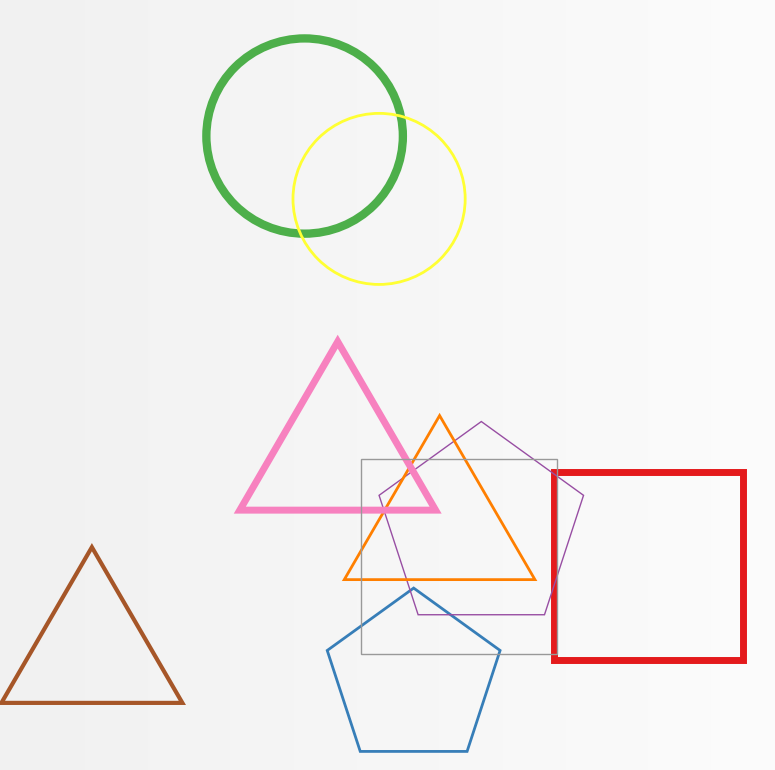[{"shape": "square", "thickness": 2.5, "radius": 0.61, "center": [0.837, 0.266]}, {"shape": "pentagon", "thickness": 1, "radius": 0.59, "center": [0.534, 0.119]}, {"shape": "circle", "thickness": 3, "radius": 0.63, "center": [0.393, 0.823]}, {"shape": "pentagon", "thickness": 0.5, "radius": 0.69, "center": [0.621, 0.314]}, {"shape": "triangle", "thickness": 1, "radius": 0.71, "center": [0.567, 0.318]}, {"shape": "circle", "thickness": 1, "radius": 0.56, "center": [0.489, 0.742]}, {"shape": "triangle", "thickness": 1.5, "radius": 0.67, "center": [0.119, 0.155]}, {"shape": "triangle", "thickness": 2.5, "radius": 0.73, "center": [0.436, 0.41]}, {"shape": "square", "thickness": 0.5, "radius": 0.63, "center": [0.592, 0.277]}]